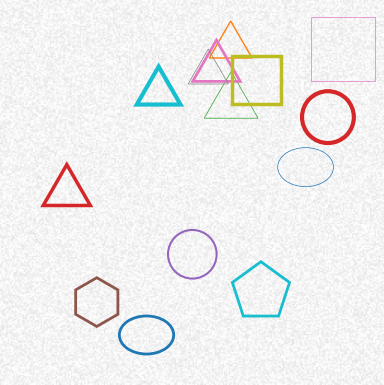[{"shape": "oval", "thickness": 2, "radius": 0.35, "center": [0.381, 0.13]}, {"shape": "oval", "thickness": 0.5, "radius": 0.36, "center": [0.794, 0.566]}, {"shape": "triangle", "thickness": 1, "radius": 0.32, "center": [0.599, 0.881]}, {"shape": "triangle", "thickness": 0.5, "radius": 0.4, "center": [0.6, 0.733]}, {"shape": "circle", "thickness": 3, "radius": 0.34, "center": [0.852, 0.696]}, {"shape": "triangle", "thickness": 2.5, "radius": 0.35, "center": [0.173, 0.502]}, {"shape": "circle", "thickness": 1.5, "radius": 0.32, "center": [0.5, 0.34]}, {"shape": "hexagon", "thickness": 2, "radius": 0.32, "center": [0.251, 0.215]}, {"shape": "square", "thickness": 0.5, "radius": 0.42, "center": [0.892, 0.872]}, {"shape": "triangle", "thickness": 2, "radius": 0.36, "center": [0.562, 0.824]}, {"shape": "triangle", "thickness": 0.5, "radius": 0.3, "center": [0.541, 0.812]}, {"shape": "square", "thickness": 2.5, "radius": 0.31, "center": [0.667, 0.793]}, {"shape": "triangle", "thickness": 3, "radius": 0.33, "center": [0.412, 0.761]}, {"shape": "pentagon", "thickness": 2, "radius": 0.39, "center": [0.678, 0.242]}]